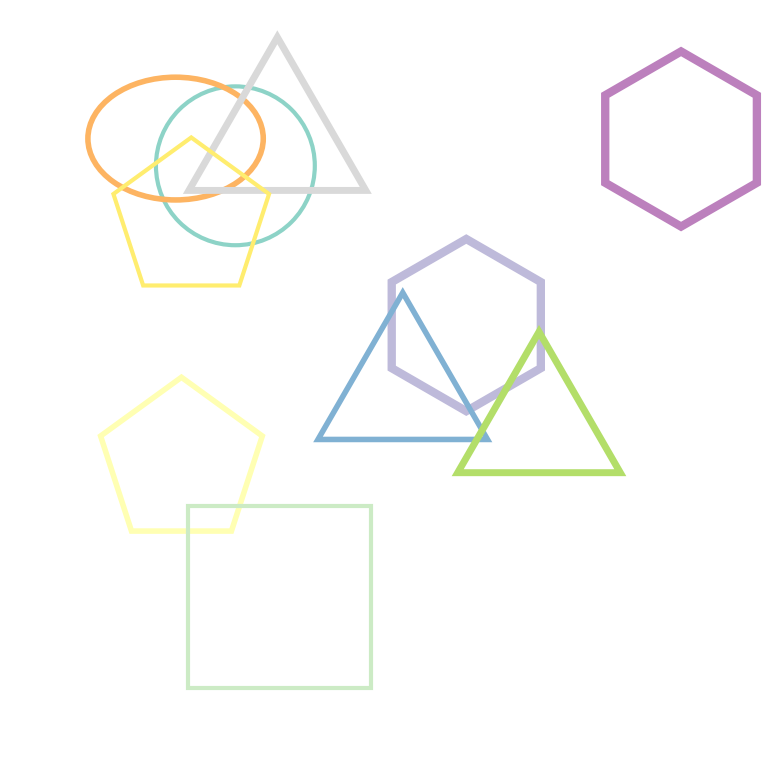[{"shape": "circle", "thickness": 1.5, "radius": 0.52, "center": [0.306, 0.785]}, {"shape": "pentagon", "thickness": 2, "radius": 0.55, "center": [0.236, 0.4]}, {"shape": "hexagon", "thickness": 3, "radius": 0.56, "center": [0.606, 0.578]}, {"shape": "triangle", "thickness": 2, "radius": 0.64, "center": [0.523, 0.493]}, {"shape": "oval", "thickness": 2, "radius": 0.57, "center": [0.228, 0.82]}, {"shape": "triangle", "thickness": 2.5, "radius": 0.61, "center": [0.7, 0.447]}, {"shape": "triangle", "thickness": 2.5, "radius": 0.66, "center": [0.36, 0.819]}, {"shape": "hexagon", "thickness": 3, "radius": 0.57, "center": [0.884, 0.819]}, {"shape": "square", "thickness": 1.5, "radius": 0.59, "center": [0.363, 0.225]}, {"shape": "pentagon", "thickness": 1.5, "radius": 0.53, "center": [0.248, 0.715]}]